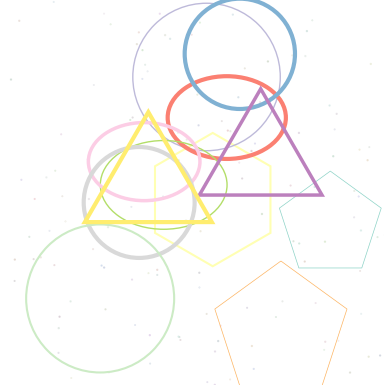[{"shape": "pentagon", "thickness": 0.5, "radius": 0.7, "center": [0.858, 0.416]}, {"shape": "hexagon", "thickness": 1.5, "radius": 0.87, "center": [0.553, 0.482]}, {"shape": "circle", "thickness": 1, "radius": 0.96, "center": [0.536, 0.8]}, {"shape": "oval", "thickness": 3, "radius": 0.77, "center": [0.589, 0.695]}, {"shape": "circle", "thickness": 3, "radius": 0.72, "center": [0.623, 0.86]}, {"shape": "pentagon", "thickness": 0.5, "radius": 0.9, "center": [0.73, 0.142]}, {"shape": "oval", "thickness": 1, "radius": 0.82, "center": [0.425, 0.52]}, {"shape": "oval", "thickness": 2.5, "radius": 0.72, "center": [0.374, 0.58]}, {"shape": "circle", "thickness": 3, "radius": 0.72, "center": [0.361, 0.474]}, {"shape": "triangle", "thickness": 2.5, "radius": 0.92, "center": [0.677, 0.585]}, {"shape": "circle", "thickness": 1.5, "radius": 0.96, "center": [0.26, 0.225]}, {"shape": "triangle", "thickness": 3, "radius": 0.95, "center": [0.385, 0.518]}]